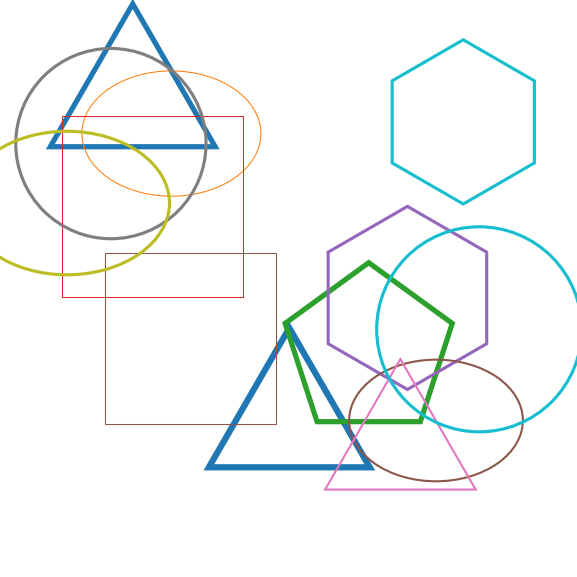[{"shape": "triangle", "thickness": 2.5, "radius": 0.82, "center": [0.23, 0.827]}, {"shape": "triangle", "thickness": 3, "radius": 0.8, "center": [0.501, 0.27]}, {"shape": "oval", "thickness": 0.5, "radius": 0.77, "center": [0.297, 0.768]}, {"shape": "pentagon", "thickness": 2.5, "radius": 0.76, "center": [0.638, 0.392]}, {"shape": "square", "thickness": 0.5, "radius": 0.78, "center": [0.264, 0.642]}, {"shape": "hexagon", "thickness": 1.5, "radius": 0.79, "center": [0.706, 0.483]}, {"shape": "oval", "thickness": 1, "radius": 0.75, "center": [0.755, 0.271]}, {"shape": "square", "thickness": 0.5, "radius": 0.74, "center": [0.33, 0.413]}, {"shape": "triangle", "thickness": 1, "radius": 0.75, "center": [0.693, 0.227]}, {"shape": "circle", "thickness": 1.5, "radius": 0.82, "center": [0.192, 0.75]}, {"shape": "oval", "thickness": 1.5, "radius": 0.89, "center": [0.116, 0.648]}, {"shape": "hexagon", "thickness": 1.5, "radius": 0.71, "center": [0.802, 0.788]}, {"shape": "circle", "thickness": 1.5, "radius": 0.89, "center": [0.83, 0.429]}]